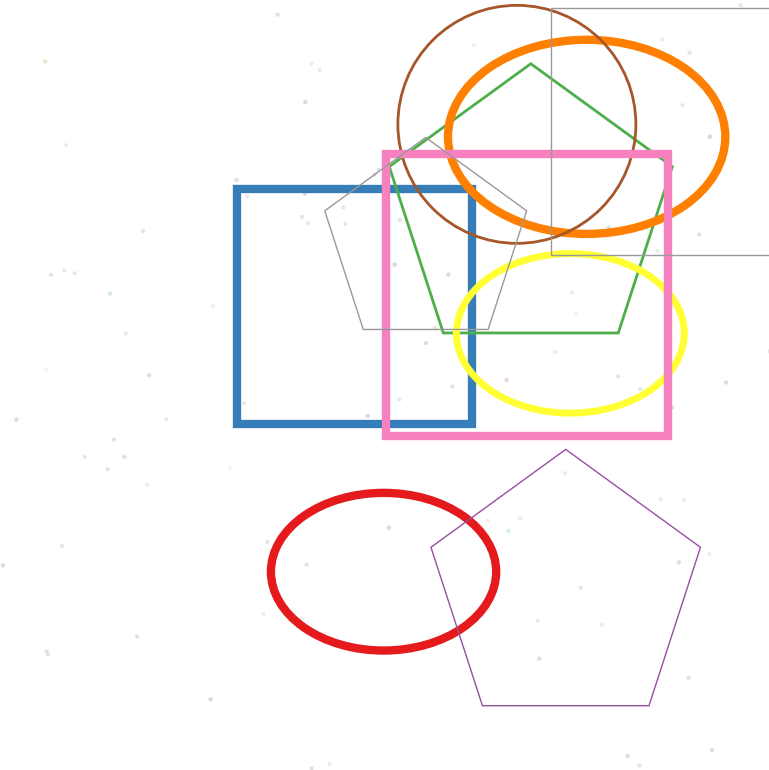[{"shape": "oval", "thickness": 3, "radius": 0.73, "center": [0.498, 0.258]}, {"shape": "square", "thickness": 3, "radius": 0.76, "center": [0.461, 0.602]}, {"shape": "pentagon", "thickness": 1, "radius": 0.97, "center": [0.689, 0.724]}, {"shape": "pentagon", "thickness": 0.5, "radius": 0.92, "center": [0.735, 0.232]}, {"shape": "oval", "thickness": 3, "radius": 0.9, "center": [0.762, 0.822]}, {"shape": "oval", "thickness": 2.5, "radius": 0.74, "center": [0.741, 0.567]}, {"shape": "circle", "thickness": 1, "radius": 0.77, "center": [0.671, 0.839]}, {"shape": "square", "thickness": 3, "radius": 0.92, "center": [0.684, 0.617]}, {"shape": "square", "thickness": 0.5, "radius": 0.8, "center": [0.876, 0.829]}, {"shape": "pentagon", "thickness": 0.5, "radius": 0.69, "center": [0.553, 0.684]}]